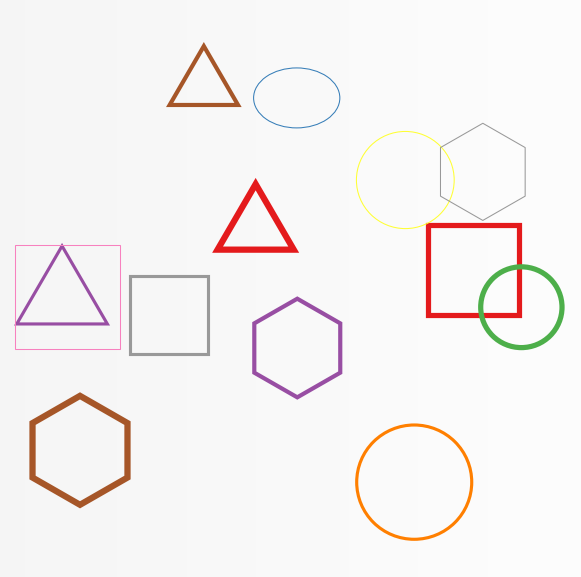[{"shape": "square", "thickness": 2.5, "radius": 0.39, "center": [0.814, 0.531]}, {"shape": "triangle", "thickness": 3, "radius": 0.38, "center": [0.44, 0.605]}, {"shape": "oval", "thickness": 0.5, "radius": 0.37, "center": [0.51, 0.83]}, {"shape": "circle", "thickness": 2.5, "radius": 0.35, "center": [0.897, 0.467]}, {"shape": "hexagon", "thickness": 2, "radius": 0.43, "center": [0.511, 0.396]}, {"shape": "triangle", "thickness": 1.5, "radius": 0.45, "center": [0.107, 0.483]}, {"shape": "circle", "thickness": 1.5, "radius": 0.49, "center": [0.713, 0.164]}, {"shape": "circle", "thickness": 0.5, "radius": 0.42, "center": [0.697, 0.687]}, {"shape": "hexagon", "thickness": 3, "radius": 0.47, "center": [0.138, 0.219]}, {"shape": "triangle", "thickness": 2, "radius": 0.34, "center": [0.351, 0.851]}, {"shape": "square", "thickness": 0.5, "radius": 0.45, "center": [0.116, 0.485]}, {"shape": "square", "thickness": 1.5, "radius": 0.33, "center": [0.29, 0.453]}, {"shape": "hexagon", "thickness": 0.5, "radius": 0.42, "center": [0.831, 0.702]}]